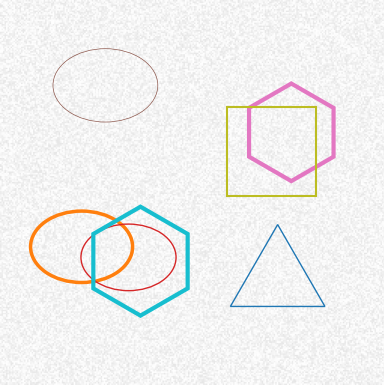[{"shape": "triangle", "thickness": 1, "radius": 0.71, "center": [0.721, 0.275]}, {"shape": "oval", "thickness": 2.5, "radius": 0.66, "center": [0.212, 0.359]}, {"shape": "oval", "thickness": 1, "radius": 0.62, "center": [0.334, 0.331]}, {"shape": "oval", "thickness": 0.5, "radius": 0.68, "center": [0.274, 0.778]}, {"shape": "hexagon", "thickness": 3, "radius": 0.63, "center": [0.757, 0.656]}, {"shape": "square", "thickness": 1.5, "radius": 0.58, "center": [0.705, 0.606]}, {"shape": "hexagon", "thickness": 3, "radius": 0.71, "center": [0.365, 0.322]}]